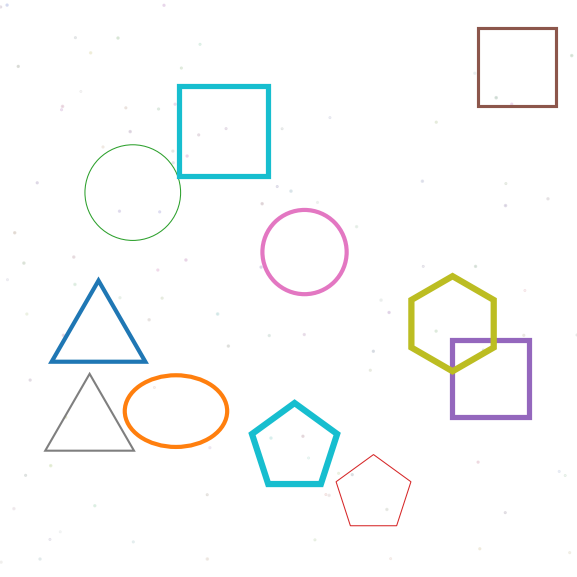[{"shape": "triangle", "thickness": 2, "radius": 0.47, "center": [0.171, 0.42]}, {"shape": "oval", "thickness": 2, "radius": 0.44, "center": [0.305, 0.287]}, {"shape": "circle", "thickness": 0.5, "radius": 0.41, "center": [0.23, 0.666]}, {"shape": "pentagon", "thickness": 0.5, "radius": 0.34, "center": [0.647, 0.144]}, {"shape": "square", "thickness": 2.5, "radius": 0.34, "center": [0.849, 0.344]}, {"shape": "square", "thickness": 1.5, "radius": 0.34, "center": [0.895, 0.883]}, {"shape": "circle", "thickness": 2, "radius": 0.36, "center": [0.527, 0.563]}, {"shape": "triangle", "thickness": 1, "radius": 0.44, "center": [0.155, 0.263]}, {"shape": "hexagon", "thickness": 3, "radius": 0.41, "center": [0.784, 0.439]}, {"shape": "pentagon", "thickness": 3, "radius": 0.39, "center": [0.51, 0.224]}, {"shape": "square", "thickness": 2.5, "radius": 0.39, "center": [0.387, 0.772]}]